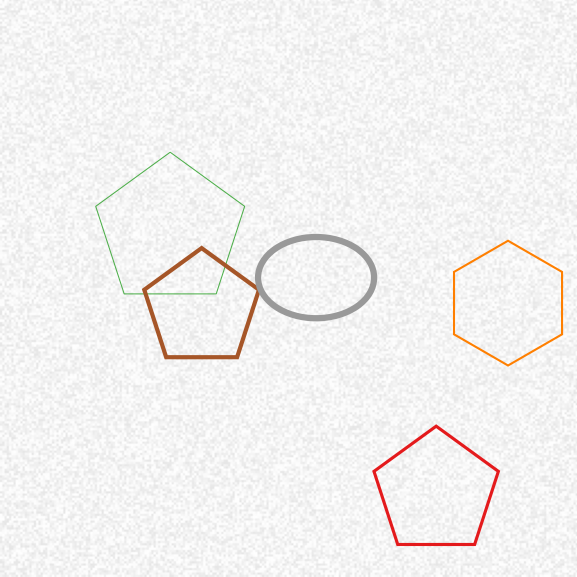[{"shape": "pentagon", "thickness": 1.5, "radius": 0.57, "center": [0.755, 0.148]}, {"shape": "pentagon", "thickness": 0.5, "radius": 0.68, "center": [0.295, 0.6]}, {"shape": "hexagon", "thickness": 1, "radius": 0.54, "center": [0.88, 0.474]}, {"shape": "pentagon", "thickness": 2, "radius": 0.52, "center": [0.349, 0.465]}, {"shape": "oval", "thickness": 3, "radius": 0.5, "center": [0.547, 0.518]}]